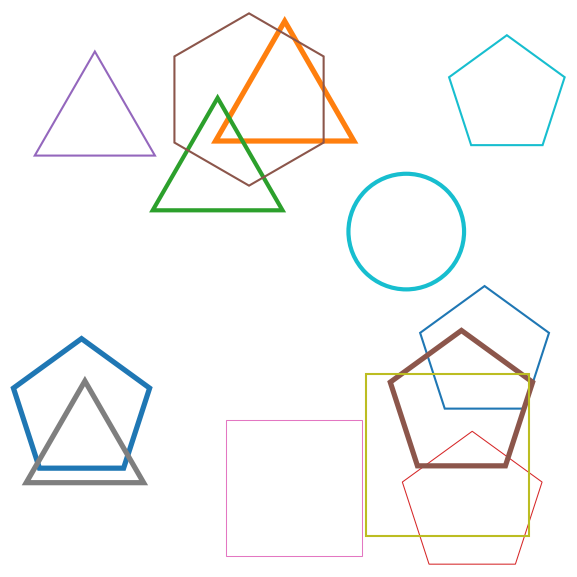[{"shape": "pentagon", "thickness": 2.5, "radius": 0.62, "center": [0.141, 0.289]}, {"shape": "pentagon", "thickness": 1, "radius": 0.59, "center": [0.839, 0.386]}, {"shape": "triangle", "thickness": 2.5, "radius": 0.69, "center": [0.493, 0.824]}, {"shape": "triangle", "thickness": 2, "radius": 0.65, "center": [0.377, 0.7]}, {"shape": "pentagon", "thickness": 0.5, "radius": 0.64, "center": [0.818, 0.125]}, {"shape": "triangle", "thickness": 1, "radius": 0.6, "center": [0.164, 0.79]}, {"shape": "hexagon", "thickness": 1, "radius": 0.75, "center": [0.431, 0.827]}, {"shape": "pentagon", "thickness": 2.5, "radius": 0.65, "center": [0.799, 0.297]}, {"shape": "square", "thickness": 0.5, "radius": 0.59, "center": [0.51, 0.155]}, {"shape": "triangle", "thickness": 2.5, "radius": 0.59, "center": [0.147, 0.222]}, {"shape": "square", "thickness": 1, "radius": 0.7, "center": [0.775, 0.212]}, {"shape": "circle", "thickness": 2, "radius": 0.5, "center": [0.703, 0.598]}, {"shape": "pentagon", "thickness": 1, "radius": 0.53, "center": [0.878, 0.833]}]